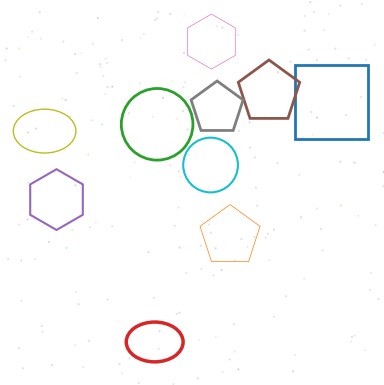[{"shape": "square", "thickness": 2, "radius": 0.47, "center": [0.86, 0.735]}, {"shape": "pentagon", "thickness": 0.5, "radius": 0.41, "center": [0.597, 0.387]}, {"shape": "circle", "thickness": 2, "radius": 0.47, "center": [0.408, 0.677]}, {"shape": "oval", "thickness": 2.5, "radius": 0.37, "center": [0.402, 0.112]}, {"shape": "hexagon", "thickness": 1.5, "radius": 0.39, "center": [0.147, 0.482]}, {"shape": "pentagon", "thickness": 2, "radius": 0.42, "center": [0.699, 0.76]}, {"shape": "hexagon", "thickness": 0.5, "radius": 0.36, "center": [0.549, 0.892]}, {"shape": "pentagon", "thickness": 2, "radius": 0.36, "center": [0.564, 0.719]}, {"shape": "oval", "thickness": 1, "radius": 0.41, "center": [0.116, 0.659]}, {"shape": "circle", "thickness": 1.5, "radius": 0.36, "center": [0.547, 0.571]}]